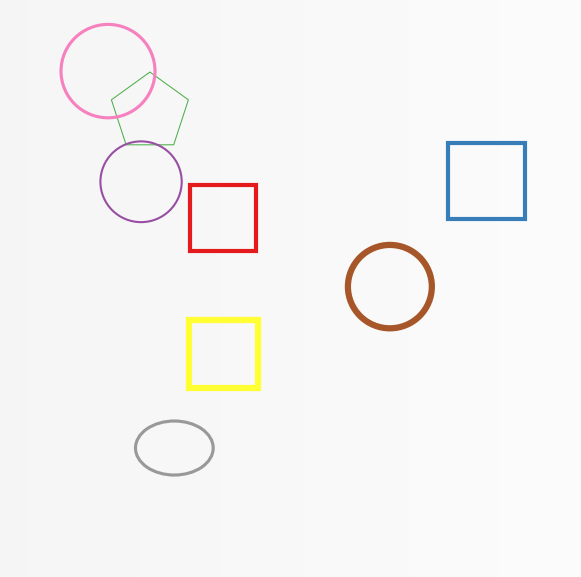[{"shape": "square", "thickness": 2, "radius": 0.29, "center": [0.384, 0.621]}, {"shape": "square", "thickness": 2, "radius": 0.33, "center": [0.837, 0.686]}, {"shape": "pentagon", "thickness": 0.5, "radius": 0.35, "center": [0.258, 0.805]}, {"shape": "circle", "thickness": 1, "radius": 0.35, "center": [0.243, 0.684]}, {"shape": "square", "thickness": 3, "radius": 0.29, "center": [0.384, 0.387]}, {"shape": "circle", "thickness": 3, "radius": 0.36, "center": [0.671, 0.503]}, {"shape": "circle", "thickness": 1.5, "radius": 0.4, "center": [0.186, 0.876]}, {"shape": "oval", "thickness": 1.5, "radius": 0.33, "center": [0.3, 0.223]}]